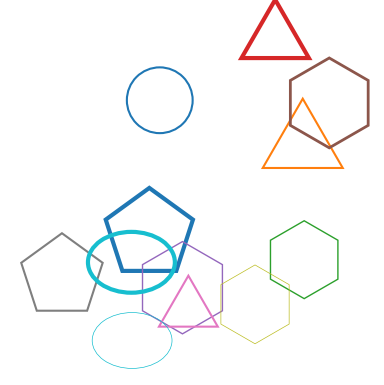[{"shape": "circle", "thickness": 1.5, "radius": 0.43, "center": [0.415, 0.74]}, {"shape": "pentagon", "thickness": 3, "radius": 0.6, "center": [0.388, 0.393]}, {"shape": "triangle", "thickness": 1.5, "radius": 0.6, "center": [0.786, 0.624]}, {"shape": "hexagon", "thickness": 1, "radius": 0.51, "center": [0.79, 0.325]}, {"shape": "triangle", "thickness": 3, "radius": 0.51, "center": [0.715, 0.9]}, {"shape": "hexagon", "thickness": 1, "radius": 0.6, "center": [0.474, 0.253]}, {"shape": "hexagon", "thickness": 2, "radius": 0.58, "center": [0.855, 0.733]}, {"shape": "triangle", "thickness": 1.5, "radius": 0.44, "center": [0.489, 0.196]}, {"shape": "pentagon", "thickness": 1.5, "radius": 0.56, "center": [0.161, 0.283]}, {"shape": "hexagon", "thickness": 0.5, "radius": 0.51, "center": [0.662, 0.209]}, {"shape": "oval", "thickness": 3, "radius": 0.56, "center": [0.341, 0.319]}, {"shape": "oval", "thickness": 0.5, "radius": 0.52, "center": [0.343, 0.116]}]